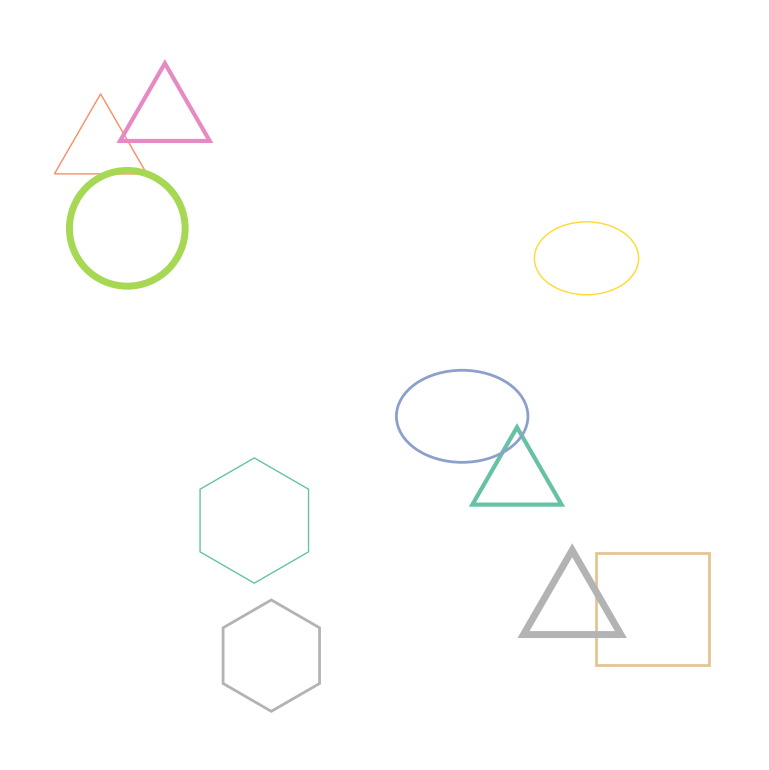[{"shape": "triangle", "thickness": 1.5, "radius": 0.33, "center": [0.671, 0.378]}, {"shape": "hexagon", "thickness": 0.5, "radius": 0.41, "center": [0.33, 0.324]}, {"shape": "triangle", "thickness": 0.5, "radius": 0.35, "center": [0.131, 0.809]}, {"shape": "oval", "thickness": 1, "radius": 0.43, "center": [0.6, 0.459]}, {"shape": "triangle", "thickness": 1.5, "radius": 0.34, "center": [0.214, 0.851]}, {"shape": "circle", "thickness": 2.5, "radius": 0.38, "center": [0.165, 0.703]}, {"shape": "oval", "thickness": 0.5, "radius": 0.34, "center": [0.762, 0.665]}, {"shape": "square", "thickness": 1, "radius": 0.36, "center": [0.847, 0.209]}, {"shape": "triangle", "thickness": 2.5, "radius": 0.37, "center": [0.743, 0.212]}, {"shape": "hexagon", "thickness": 1, "radius": 0.36, "center": [0.352, 0.149]}]